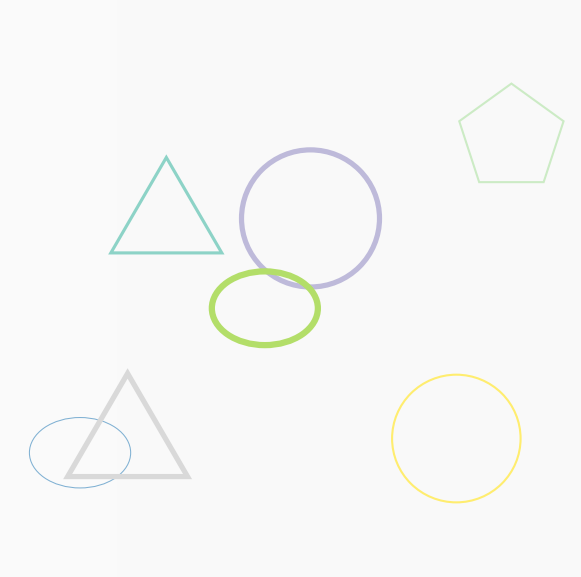[{"shape": "triangle", "thickness": 1.5, "radius": 0.55, "center": [0.286, 0.616]}, {"shape": "circle", "thickness": 2.5, "radius": 0.59, "center": [0.534, 0.621]}, {"shape": "oval", "thickness": 0.5, "radius": 0.44, "center": [0.138, 0.215]}, {"shape": "oval", "thickness": 3, "radius": 0.46, "center": [0.456, 0.465]}, {"shape": "triangle", "thickness": 2.5, "radius": 0.6, "center": [0.22, 0.233]}, {"shape": "pentagon", "thickness": 1, "radius": 0.47, "center": [0.88, 0.76]}, {"shape": "circle", "thickness": 1, "radius": 0.55, "center": [0.785, 0.24]}]